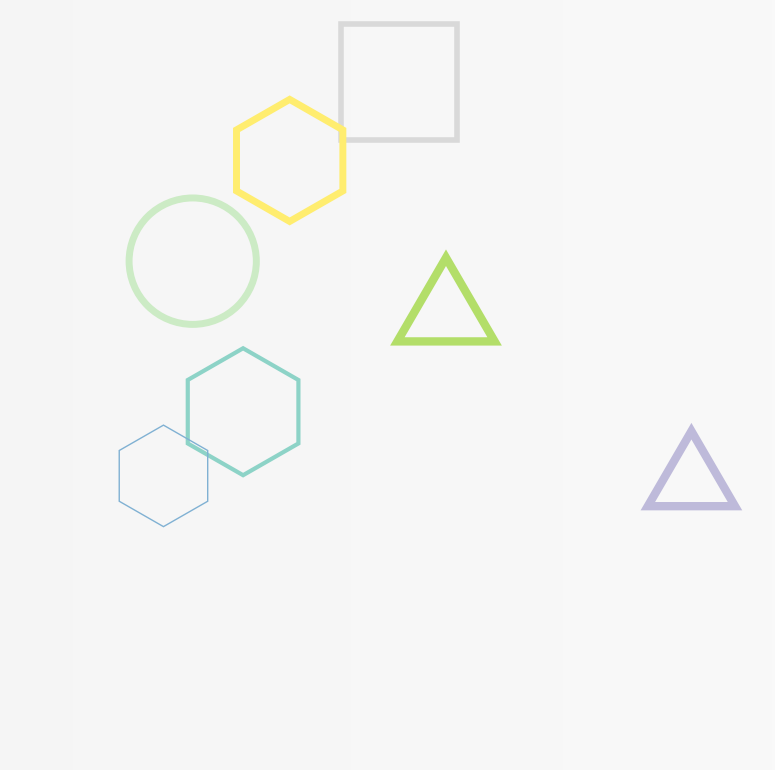[{"shape": "hexagon", "thickness": 1.5, "radius": 0.41, "center": [0.314, 0.465]}, {"shape": "triangle", "thickness": 3, "radius": 0.32, "center": [0.892, 0.375]}, {"shape": "hexagon", "thickness": 0.5, "radius": 0.33, "center": [0.211, 0.382]}, {"shape": "triangle", "thickness": 3, "radius": 0.36, "center": [0.575, 0.593]}, {"shape": "square", "thickness": 2, "radius": 0.37, "center": [0.515, 0.894]}, {"shape": "circle", "thickness": 2.5, "radius": 0.41, "center": [0.249, 0.661]}, {"shape": "hexagon", "thickness": 2.5, "radius": 0.4, "center": [0.374, 0.792]}]